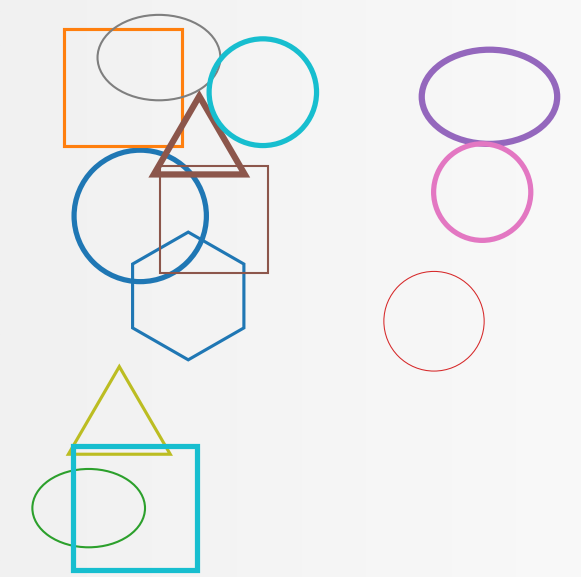[{"shape": "circle", "thickness": 2.5, "radius": 0.57, "center": [0.241, 0.625]}, {"shape": "hexagon", "thickness": 1.5, "radius": 0.55, "center": [0.324, 0.487]}, {"shape": "square", "thickness": 1.5, "radius": 0.51, "center": [0.211, 0.847]}, {"shape": "oval", "thickness": 1, "radius": 0.48, "center": [0.153, 0.119]}, {"shape": "circle", "thickness": 0.5, "radius": 0.43, "center": [0.747, 0.443]}, {"shape": "oval", "thickness": 3, "radius": 0.58, "center": [0.842, 0.832]}, {"shape": "triangle", "thickness": 3, "radius": 0.45, "center": [0.343, 0.742]}, {"shape": "square", "thickness": 1, "radius": 0.47, "center": [0.368, 0.619]}, {"shape": "circle", "thickness": 2.5, "radius": 0.42, "center": [0.83, 0.666]}, {"shape": "oval", "thickness": 1, "radius": 0.53, "center": [0.273, 0.899]}, {"shape": "triangle", "thickness": 1.5, "radius": 0.51, "center": [0.205, 0.263]}, {"shape": "square", "thickness": 2.5, "radius": 0.54, "center": [0.232, 0.12]}, {"shape": "circle", "thickness": 2.5, "radius": 0.46, "center": [0.452, 0.839]}]